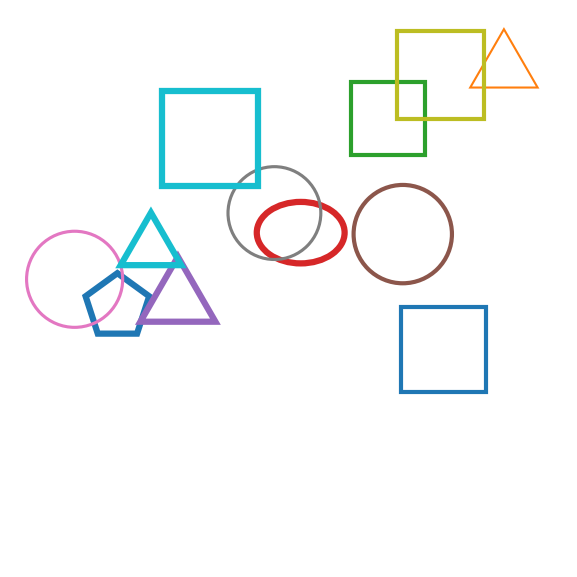[{"shape": "square", "thickness": 2, "radius": 0.37, "center": [0.768, 0.394]}, {"shape": "pentagon", "thickness": 3, "radius": 0.29, "center": [0.203, 0.468]}, {"shape": "triangle", "thickness": 1, "radius": 0.34, "center": [0.873, 0.881]}, {"shape": "square", "thickness": 2, "radius": 0.32, "center": [0.672, 0.794]}, {"shape": "oval", "thickness": 3, "radius": 0.38, "center": [0.521, 0.596]}, {"shape": "triangle", "thickness": 3, "radius": 0.38, "center": [0.308, 0.48]}, {"shape": "circle", "thickness": 2, "radius": 0.43, "center": [0.697, 0.594]}, {"shape": "circle", "thickness": 1.5, "radius": 0.42, "center": [0.129, 0.516]}, {"shape": "circle", "thickness": 1.5, "radius": 0.4, "center": [0.475, 0.63]}, {"shape": "square", "thickness": 2, "radius": 0.38, "center": [0.763, 0.869]}, {"shape": "square", "thickness": 3, "radius": 0.41, "center": [0.363, 0.759]}, {"shape": "triangle", "thickness": 3, "radius": 0.3, "center": [0.261, 0.57]}]